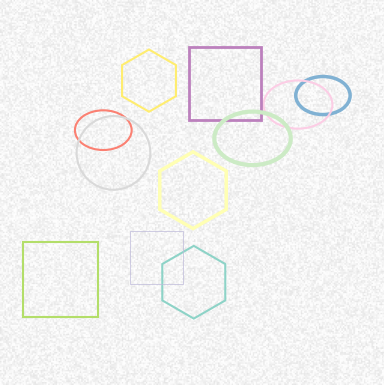[{"shape": "hexagon", "thickness": 1.5, "radius": 0.47, "center": [0.503, 0.267]}, {"shape": "hexagon", "thickness": 2.5, "radius": 0.5, "center": [0.501, 0.506]}, {"shape": "square", "thickness": 0.5, "radius": 0.35, "center": [0.407, 0.33]}, {"shape": "oval", "thickness": 1.5, "radius": 0.37, "center": [0.268, 0.662]}, {"shape": "oval", "thickness": 2.5, "radius": 0.35, "center": [0.839, 0.752]}, {"shape": "square", "thickness": 1.5, "radius": 0.49, "center": [0.157, 0.273]}, {"shape": "oval", "thickness": 1.5, "radius": 0.45, "center": [0.774, 0.728]}, {"shape": "circle", "thickness": 1.5, "radius": 0.48, "center": [0.295, 0.603]}, {"shape": "square", "thickness": 2, "radius": 0.47, "center": [0.585, 0.783]}, {"shape": "oval", "thickness": 3, "radius": 0.5, "center": [0.656, 0.641]}, {"shape": "hexagon", "thickness": 1.5, "radius": 0.4, "center": [0.387, 0.791]}]